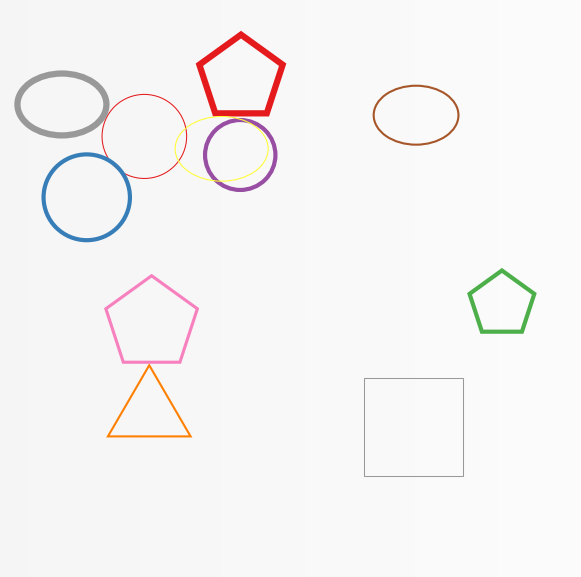[{"shape": "circle", "thickness": 0.5, "radius": 0.36, "center": [0.248, 0.763]}, {"shape": "pentagon", "thickness": 3, "radius": 0.38, "center": [0.415, 0.864]}, {"shape": "circle", "thickness": 2, "radius": 0.37, "center": [0.149, 0.658]}, {"shape": "pentagon", "thickness": 2, "radius": 0.29, "center": [0.864, 0.472]}, {"shape": "circle", "thickness": 2, "radius": 0.3, "center": [0.413, 0.731]}, {"shape": "triangle", "thickness": 1, "radius": 0.41, "center": [0.257, 0.285]}, {"shape": "oval", "thickness": 0.5, "radius": 0.4, "center": [0.381, 0.741]}, {"shape": "oval", "thickness": 1, "radius": 0.36, "center": [0.716, 0.8]}, {"shape": "pentagon", "thickness": 1.5, "radius": 0.41, "center": [0.261, 0.439]}, {"shape": "square", "thickness": 0.5, "radius": 0.42, "center": [0.711, 0.26]}, {"shape": "oval", "thickness": 3, "radius": 0.38, "center": [0.107, 0.818]}]